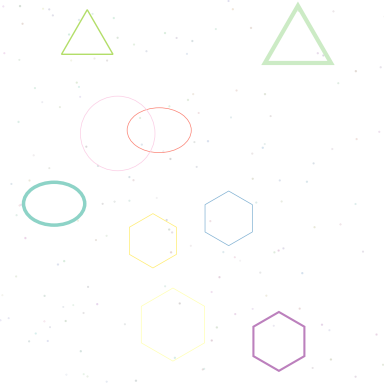[{"shape": "oval", "thickness": 2.5, "radius": 0.4, "center": [0.141, 0.471]}, {"shape": "hexagon", "thickness": 0.5, "radius": 0.47, "center": [0.449, 0.157]}, {"shape": "oval", "thickness": 0.5, "radius": 0.42, "center": [0.414, 0.662]}, {"shape": "hexagon", "thickness": 0.5, "radius": 0.35, "center": [0.594, 0.433]}, {"shape": "triangle", "thickness": 1, "radius": 0.39, "center": [0.227, 0.898]}, {"shape": "circle", "thickness": 0.5, "radius": 0.48, "center": [0.306, 0.653]}, {"shape": "hexagon", "thickness": 1.5, "radius": 0.38, "center": [0.724, 0.113]}, {"shape": "triangle", "thickness": 3, "radius": 0.5, "center": [0.774, 0.886]}, {"shape": "hexagon", "thickness": 0.5, "radius": 0.35, "center": [0.397, 0.375]}]